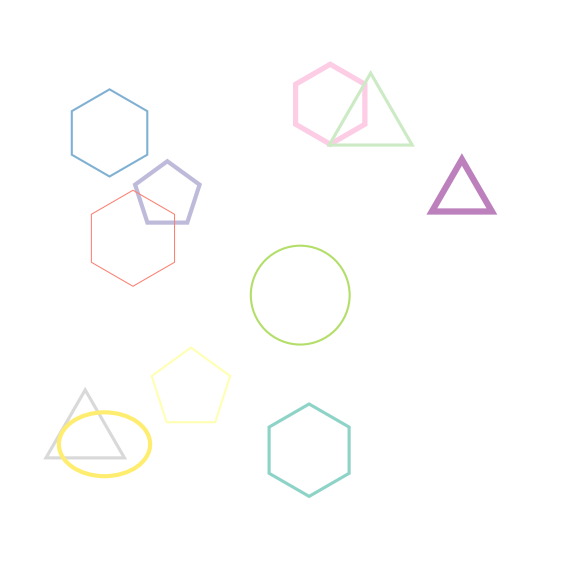[{"shape": "hexagon", "thickness": 1.5, "radius": 0.4, "center": [0.535, 0.22]}, {"shape": "pentagon", "thickness": 1, "radius": 0.36, "center": [0.331, 0.326]}, {"shape": "pentagon", "thickness": 2, "radius": 0.29, "center": [0.29, 0.661]}, {"shape": "hexagon", "thickness": 0.5, "radius": 0.42, "center": [0.23, 0.587]}, {"shape": "hexagon", "thickness": 1, "radius": 0.38, "center": [0.19, 0.769]}, {"shape": "circle", "thickness": 1, "radius": 0.43, "center": [0.52, 0.488]}, {"shape": "hexagon", "thickness": 2.5, "radius": 0.35, "center": [0.572, 0.819]}, {"shape": "triangle", "thickness": 1.5, "radius": 0.39, "center": [0.148, 0.245]}, {"shape": "triangle", "thickness": 3, "radius": 0.3, "center": [0.8, 0.663]}, {"shape": "triangle", "thickness": 1.5, "radius": 0.42, "center": [0.642, 0.789]}, {"shape": "oval", "thickness": 2, "radius": 0.4, "center": [0.181, 0.23]}]